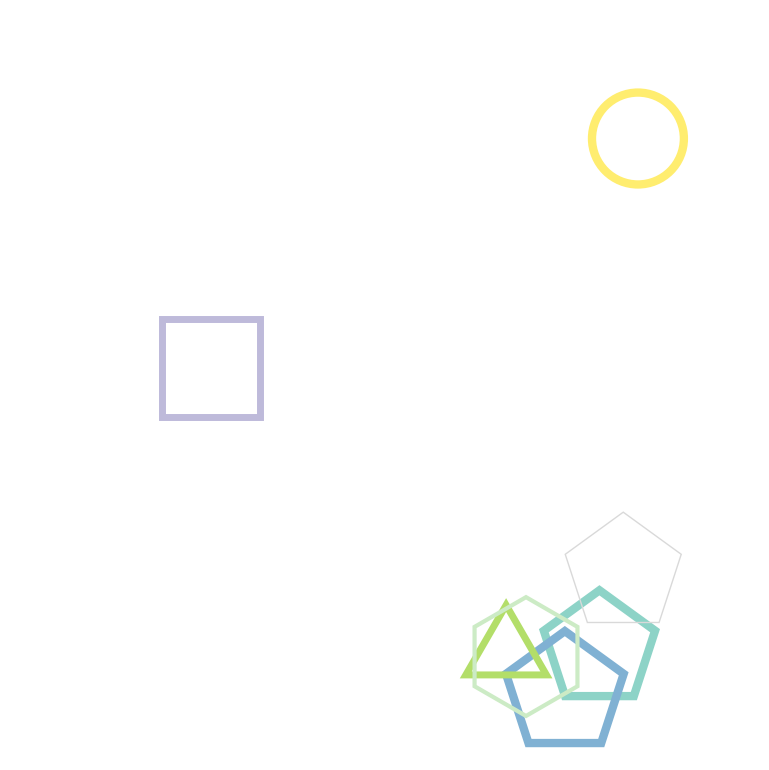[{"shape": "pentagon", "thickness": 3, "radius": 0.38, "center": [0.779, 0.157]}, {"shape": "square", "thickness": 2.5, "radius": 0.32, "center": [0.274, 0.522]}, {"shape": "pentagon", "thickness": 3, "radius": 0.4, "center": [0.734, 0.1]}, {"shape": "triangle", "thickness": 2.5, "radius": 0.3, "center": [0.657, 0.154]}, {"shape": "pentagon", "thickness": 0.5, "radius": 0.4, "center": [0.809, 0.256]}, {"shape": "hexagon", "thickness": 1.5, "radius": 0.39, "center": [0.683, 0.147]}, {"shape": "circle", "thickness": 3, "radius": 0.3, "center": [0.828, 0.82]}]